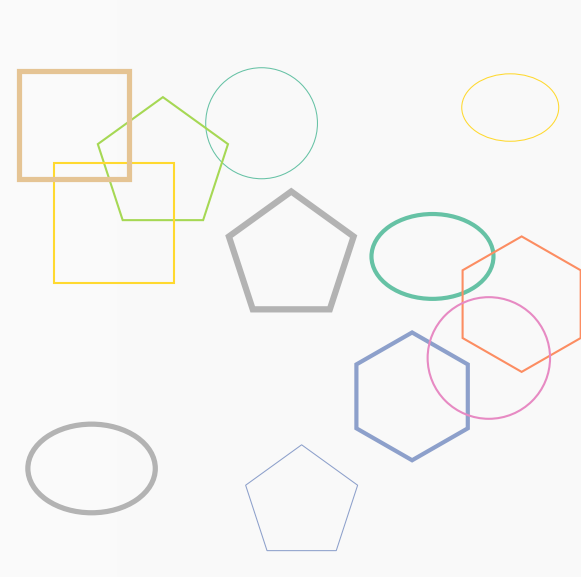[{"shape": "circle", "thickness": 0.5, "radius": 0.48, "center": [0.45, 0.786]}, {"shape": "oval", "thickness": 2, "radius": 0.52, "center": [0.744, 0.555]}, {"shape": "hexagon", "thickness": 1, "radius": 0.59, "center": [0.897, 0.472]}, {"shape": "hexagon", "thickness": 2, "radius": 0.55, "center": [0.709, 0.313]}, {"shape": "pentagon", "thickness": 0.5, "radius": 0.51, "center": [0.519, 0.128]}, {"shape": "circle", "thickness": 1, "radius": 0.53, "center": [0.841, 0.379]}, {"shape": "pentagon", "thickness": 1, "radius": 0.59, "center": [0.28, 0.713]}, {"shape": "square", "thickness": 1, "radius": 0.52, "center": [0.196, 0.613]}, {"shape": "oval", "thickness": 0.5, "radius": 0.42, "center": [0.878, 0.813]}, {"shape": "square", "thickness": 2.5, "radius": 0.47, "center": [0.127, 0.783]}, {"shape": "pentagon", "thickness": 3, "radius": 0.56, "center": [0.501, 0.555]}, {"shape": "oval", "thickness": 2.5, "radius": 0.55, "center": [0.158, 0.188]}]